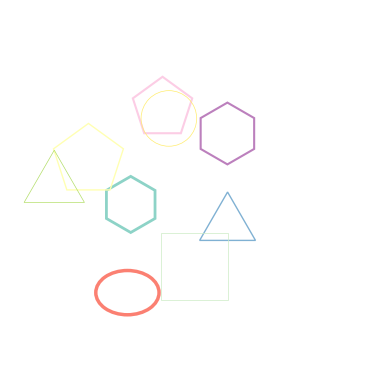[{"shape": "hexagon", "thickness": 2, "radius": 0.36, "center": [0.34, 0.469]}, {"shape": "pentagon", "thickness": 1, "radius": 0.48, "center": [0.23, 0.584]}, {"shape": "oval", "thickness": 2.5, "radius": 0.41, "center": [0.331, 0.24]}, {"shape": "triangle", "thickness": 1, "radius": 0.42, "center": [0.591, 0.417]}, {"shape": "triangle", "thickness": 0.5, "radius": 0.45, "center": [0.141, 0.519]}, {"shape": "pentagon", "thickness": 1.5, "radius": 0.41, "center": [0.422, 0.72]}, {"shape": "hexagon", "thickness": 1.5, "radius": 0.4, "center": [0.591, 0.653]}, {"shape": "square", "thickness": 0.5, "radius": 0.43, "center": [0.505, 0.307]}, {"shape": "circle", "thickness": 0.5, "radius": 0.36, "center": [0.439, 0.692]}]